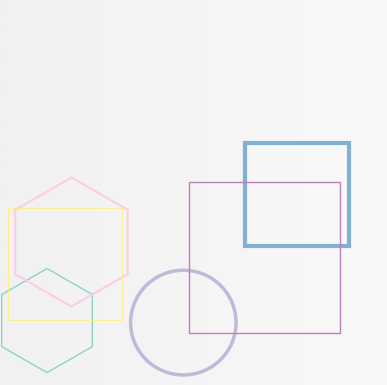[{"shape": "hexagon", "thickness": 1, "radius": 0.68, "center": [0.121, 0.167]}, {"shape": "circle", "thickness": 2.5, "radius": 0.68, "center": [0.473, 0.162]}, {"shape": "square", "thickness": 3, "radius": 0.67, "center": [0.766, 0.494]}, {"shape": "hexagon", "thickness": 1.5, "radius": 0.84, "center": [0.184, 0.371]}, {"shape": "square", "thickness": 1, "radius": 0.98, "center": [0.682, 0.331]}, {"shape": "square", "thickness": 0.5, "radius": 0.73, "center": [0.167, 0.314]}]